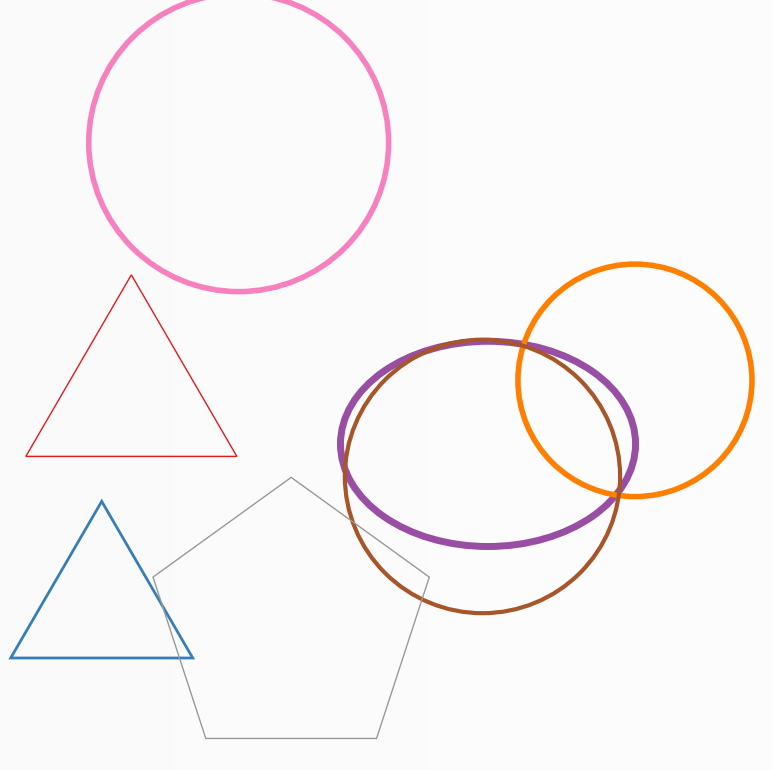[{"shape": "triangle", "thickness": 0.5, "radius": 0.79, "center": [0.169, 0.486]}, {"shape": "triangle", "thickness": 1, "radius": 0.68, "center": [0.131, 0.213]}, {"shape": "oval", "thickness": 2.5, "radius": 0.95, "center": [0.63, 0.424]}, {"shape": "circle", "thickness": 2, "radius": 0.75, "center": [0.819, 0.506]}, {"shape": "circle", "thickness": 1.5, "radius": 0.89, "center": [0.623, 0.381]}, {"shape": "circle", "thickness": 2, "radius": 0.97, "center": [0.308, 0.815]}, {"shape": "pentagon", "thickness": 0.5, "radius": 0.94, "center": [0.376, 0.193]}]